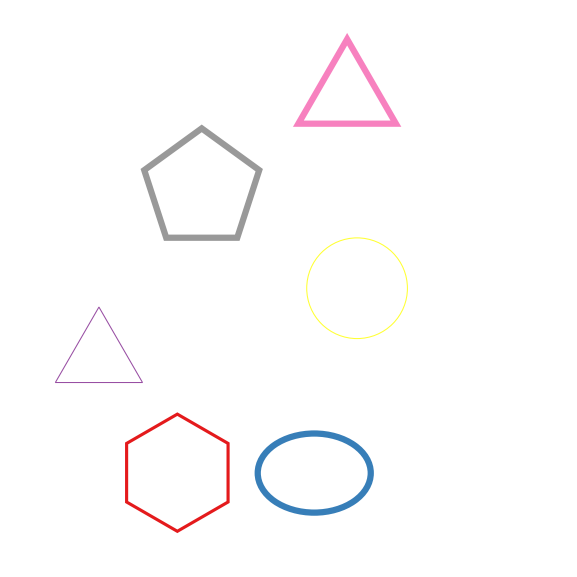[{"shape": "hexagon", "thickness": 1.5, "radius": 0.51, "center": [0.307, 0.181]}, {"shape": "oval", "thickness": 3, "radius": 0.49, "center": [0.544, 0.18]}, {"shape": "triangle", "thickness": 0.5, "radius": 0.44, "center": [0.171, 0.38]}, {"shape": "circle", "thickness": 0.5, "radius": 0.44, "center": [0.618, 0.5]}, {"shape": "triangle", "thickness": 3, "radius": 0.49, "center": [0.601, 0.834]}, {"shape": "pentagon", "thickness": 3, "radius": 0.52, "center": [0.349, 0.672]}]